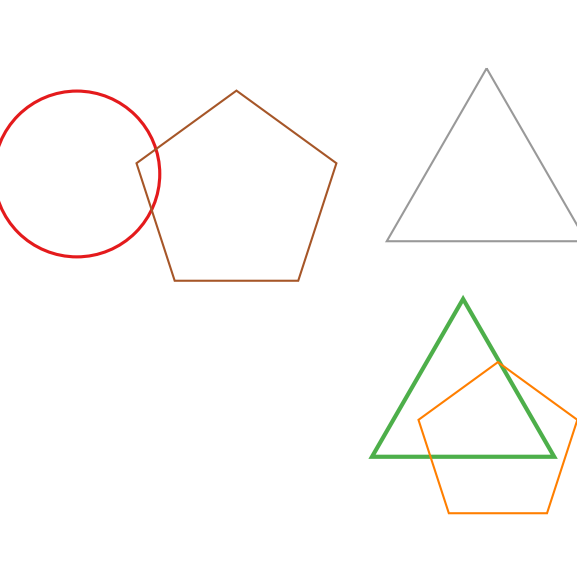[{"shape": "circle", "thickness": 1.5, "radius": 0.72, "center": [0.133, 0.698]}, {"shape": "triangle", "thickness": 2, "radius": 0.91, "center": [0.802, 0.299]}, {"shape": "pentagon", "thickness": 1, "radius": 0.72, "center": [0.862, 0.227]}, {"shape": "pentagon", "thickness": 1, "radius": 0.91, "center": [0.409, 0.66]}, {"shape": "triangle", "thickness": 1, "radius": 1.0, "center": [0.843, 0.681]}]